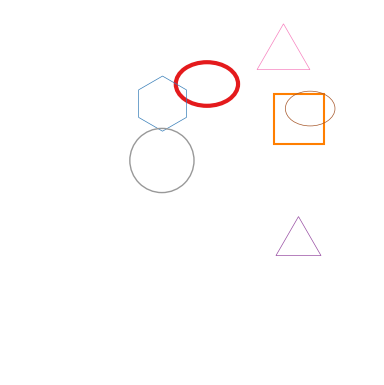[{"shape": "oval", "thickness": 3, "radius": 0.4, "center": [0.537, 0.782]}, {"shape": "hexagon", "thickness": 0.5, "radius": 0.36, "center": [0.422, 0.731]}, {"shape": "triangle", "thickness": 0.5, "radius": 0.34, "center": [0.775, 0.37]}, {"shape": "square", "thickness": 1.5, "radius": 0.32, "center": [0.776, 0.692]}, {"shape": "oval", "thickness": 0.5, "radius": 0.32, "center": [0.806, 0.718]}, {"shape": "triangle", "thickness": 0.5, "radius": 0.4, "center": [0.736, 0.859]}, {"shape": "circle", "thickness": 1, "radius": 0.42, "center": [0.421, 0.583]}]